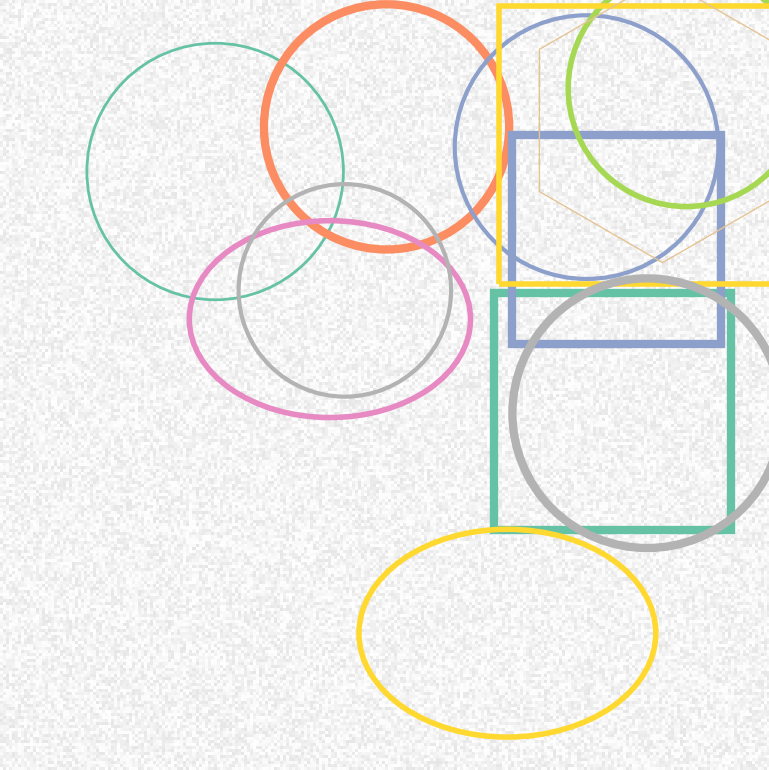[{"shape": "circle", "thickness": 1, "radius": 0.83, "center": [0.279, 0.777]}, {"shape": "square", "thickness": 3, "radius": 0.77, "center": [0.796, 0.466]}, {"shape": "circle", "thickness": 3, "radius": 0.8, "center": [0.502, 0.835]}, {"shape": "square", "thickness": 3, "radius": 0.68, "center": [0.801, 0.689]}, {"shape": "circle", "thickness": 1.5, "radius": 0.86, "center": [0.762, 0.809]}, {"shape": "oval", "thickness": 2, "radius": 0.91, "center": [0.428, 0.586]}, {"shape": "circle", "thickness": 2, "radius": 0.77, "center": [0.891, 0.885]}, {"shape": "square", "thickness": 2, "radius": 0.9, "center": [0.829, 0.812]}, {"shape": "oval", "thickness": 2, "radius": 0.96, "center": [0.659, 0.178]}, {"shape": "hexagon", "thickness": 0.5, "radius": 0.92, "center": [0.86, 0.844]}, {"shape": "circle", "thickness": 1.5, "radius": 0.69, "center": [0.448, 0.623]}, {"shape": "circle", "thickness": 3, "radius": 0.88, "center": [0.841, 0.463]}]